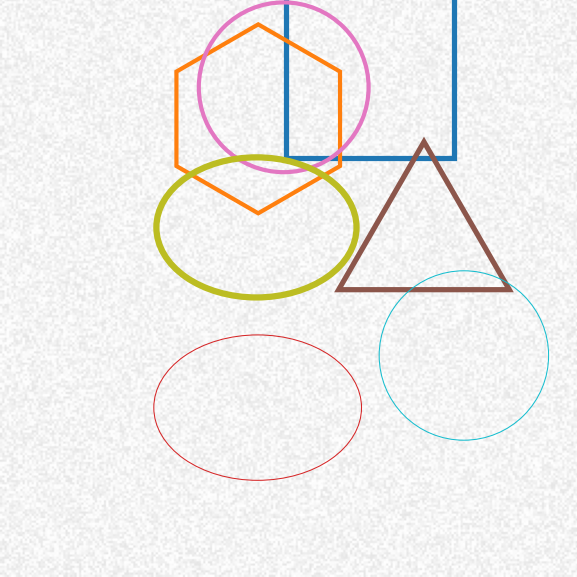[{"shape": "square", "thickness": 2.5, "radius": 0.73, "center": [0.641, 0.871]}, {"shape": "hexagon", "thickness": 2, "radius": 0.82, "center": [0.447, 0.793]}, {"shape": "oval", "thickness": 0.5, "radius": 0.9, "center": [0.446, 0.293]}, {"shape": "triangle", "thickness": 2.5, "radius": 0.85, "center": [0.734, 0.583]}, {"shape": "circle", "thickness": 2, "radius": 0.74, "center": [0.491, 0.848]}, {"shape": "oval", "thickness": 3, "radius": 0.87, "center": [0.444, 0.605]}, {"shape": "circle", "thickness": 0.5, "radius": 0.73, "center": [0.803, 0.384]}]